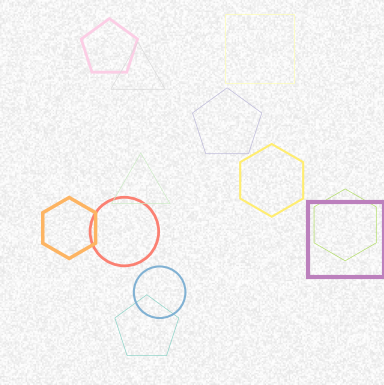[{"shape": "pentagon", "thickness": 0.5, "radius": 0.44, "center": [0.381, 0.147]}, {"shape": "square", "thickness": 0.5, "radius": 0.45, "center": [0.674, 0.874]}, {"shape": "pentagon", "thickness": 0.5, "radius": 0.47, "center": [0.59, 0.677]}, {"shape": "circle", "thickness": 2, "radius": 0.45, "center": [0.323, 0.399]}, {"shape": "circle", "thickness": 1.5, "radius": 0.33, "center": [0.415, 0.241]}, {"shape": "hexagon", "thickness": 2.5, "radius": 0.4, "center": [0.18, 0.408]}, {"shape": "hexagon", "thickness": 0.5, "radius": 0.47, "center": [0.897, 0.416]}, {"shape": "pentagon", "thickness": 2, "radius": 0.38, "center": [0.284, 0.875]}, {"shape": "triangle", "thickness": 0.5, "radius": 0.41, "center": [0.358, 0.809]}, {"shape": "square", "thickness": 3, "radius": 0.49, "center": [0.899, 0.378]}, {"shape": "triangle", "thickness": 0.5, "radius": 0.44, "center": [0.366, 0.515]}, {"shape": "hexagon", "thickness": 1.5, "radius": 0.47, "center": [0.706, 0.532]}]